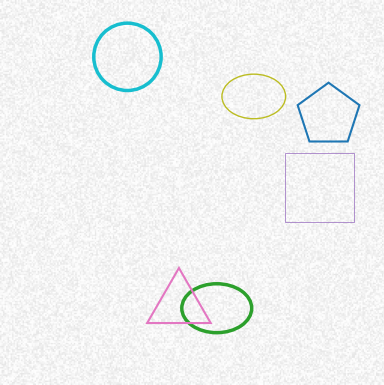[{"shape": "pentagon", "thickness": 1.5, "radius": 0.42, "center": [0.853, 0.701]}, {"shape": "oval", "thickness": 2.5, "radius": 0.45, "center": [0.563, 0.199]}, {"shape": "square", "thickness": 0.5, "radius": 0.45, "center": [0.829, 0.512]}, {"shape": "triangle", "thickness": 1.5, "radius": 0.48, "center": [0.465, 0.209]}, {"shape": "oval", "thickness": 1, "radius": 0.41, "center": [0.659, 0.749]}, {"shape": "circle", "thickness": 2.5, "radius": 0.44, "center": [0.331, 0.852]}]